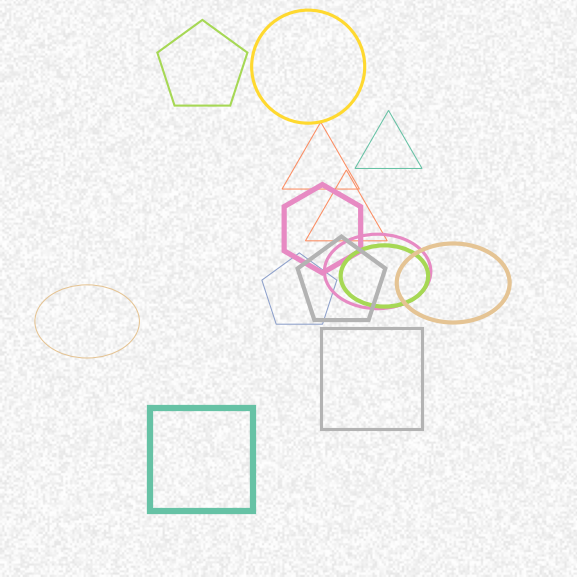[{"shape": "square", "thickness": 3, "radius": 0.45, "center": [0.348, 0.203]}, {"shape": "triangle", "thickness": 0.5, "radius": 0.34, "center": [0.673, 0.741]}, {"shape": "triangle", "thickness": 0.5, "radius": 0.41, "center": [0.6, 0.623]}, {"shape": "triangle", "thickness": 0.5, "radius": 0.39, "center": [0.555, 0.71]}, {"shape": "pentagon", "thickness": 0.5, "radius": 0.34, "center": [0.518, 0.493]}, {"shape": "oval", "thickness": 1.5, "radius": 0.46, "center": [0.654, 0.529]}, {"shape": "hexagon", "thickness": 2.5, "radius": 0.38, "center": [0.558, 0.603]}, {"shape": "oval", "thickness": 2, "radius": 0.38, "center": [0.666, 0.521]}, {"shape": "pentagon", "thickness": 1, "radius": 0.41, "center": [0.35, 0.883]}, {"shape": "circle", "thickness": 1.5, "radius": 0.49, "center": [0.534, 0.884]}, {"shape": "oval", "thickness": 0.5, "radius": 0.45, "center": [0.151, 0.443]}, {"shape": "oval", "thickness": 2, "radius": 0.49, "center": [0.785, 0.509]}, {"shape": "pentagon", "thickness": 2, "radius": 0.4, "center": [0.591, 0.51]}, {"shape": "square", "thickness": 1.5, "radius": 0.44, "center": [0.644, 0.344]}]